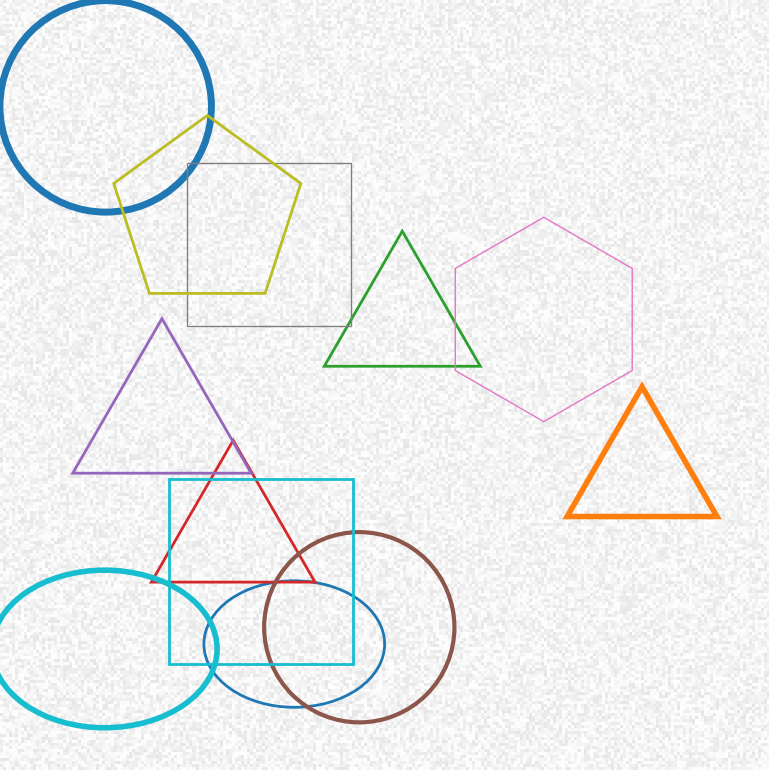[{"shape": "circle", "thickness": 2.5, "radius": 0.69, "center": [0.137, 0.862]}, {"shape": "oval", "thickness": 1, "radius": 0.59, "center": [0.382, 0.164]}, {"shape": "triangle", "thickness": 2, "radius": 0.56, "center": [0.834, 0.385]}, {"shape": "triangle", "thickness": 1, "radius": 0.58, "center": [0.522, 0.583]}, {"shape": "triangle", "thickness": 1, "radius": 0.61, "center": [0.303, 0.305]}, {"shape": "triangle", "thickness": 1, "radius": 0.67, "center": [0.21, 0.452]}, {"shape": "circle", "thickness": 1.5, "radius": 0.62, "center": [0.467, 0.185]}, {"shape": "hexagon", "thickness": 0.5, "radius": 0.66, "center": [0.706, 0.585]}, {"shape": "square", "thickness": 0.5, "radius": 0.53, "center": [0.349, 0.682]}, {"shape": "pentagon", "thickness": 1, "radius": 0.64, "center": [0.269, 0.722]}, {"shape": "oval", "thickness": 2, "radius": 0.73, "center": [0.136, 0.157]}, {"shape": "square", "thickness": 1, "radius": 0.6, "center": [0.339, 0.258]}]